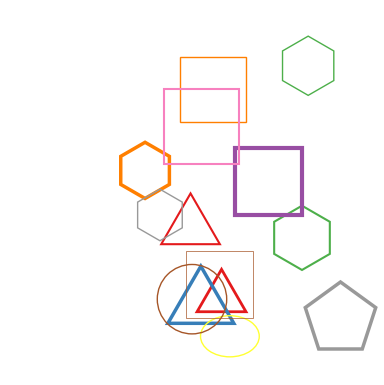[{"shape": "triangle", "thickness": 2, "radius": 0.37, "center": [0.575, 0.227]}, {"shape": "triangle", "thickness": 1.5, "radius": 0.44, "center": [0.495, 0.41]}, {"shape": "triangle", "thickness": 2.5, "radius": 0.49, "center": [0.522, 0.21]}, {"shape": "hexagon", "thickness": 1.5, "radius": 0.42, "center": [0.784, 0.382]}, {"shape": "hexagon", "thickness": 1, "radius": 0.38, "center": [0.8, 0.829]}, {"shape": "square", "thickness": 3, "radius": 0.43, "center": [0.696, 0.529]}, {"shape": "square", "thickness": 1, "radius": 0.43, "center": [0.553, 0.767]}, {"shape": "hexagon", "thickness": 2.5, "radius": 0.36, "center": [0.377, 0.557]}, {"shape": "oval", "thickness": 1, "radius": 0.38, "center": [0.597, 0.127]}, {"shape": "square", "thickness": 0.5, "radius": 0.44, "center": [0.57, 0.262]}, {"shape": "circle", "thickness": 1, "radius": 0.45, "center": [0.499, 0.223]}, {"shape": "square", "thickness": 1.5, "radius": 0.49, "center": [0.524, 0.671]}, {"shape": "pentagon", "thickness": 2.5, "radius": 0.48, "center": [0.884, 0.171]}, {"shape": "hexagon", "thickness": 1, "radius": 0.33, "center": [0.415, 0.442]}]